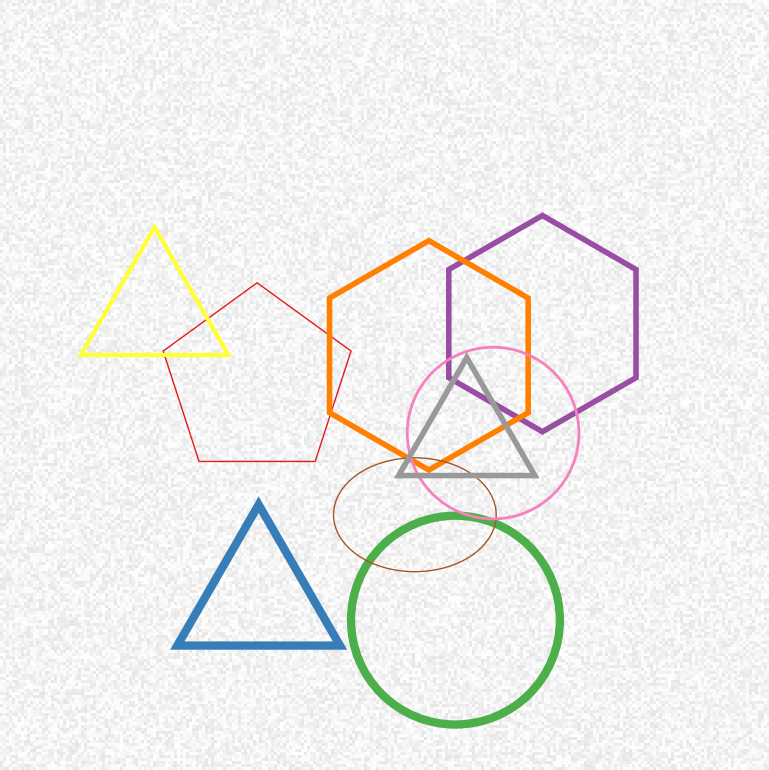[{"shape": "pentagon", "thickness": 0.5, "radius": 0.64, "center": [0.334, 0.504]}, {"shape": "triangle", "thickness": 3, "radius": 0.61, "center": [0.336, 0.223]}, {"shape": "circle", "thickness": 3, "radius": 0.68, "center": [0.592, 0.195]}, {"shape": "hexagon", "thickness": 2, "radius": 0.7, "center": [0.704, 0.58]}, {"shape": "hexagon", "thickness": 2, "radius": 0.74, "center": [0.557, 0.538]}, {"shape": "triangle", "thickness": 1.5, "radius": 0.55, "center": [0.201, 0.594]}, {"shape": "oval", "thickness": 0.5, "radius": 0.53, "center": [0.539, 0.332]}, {"shape": "circle", "thickness": 1, "radius": 0.56, "center": [0.64, 0.438]}, {"shape": "triangle", "thickness": 2, "radius": 0.51, "center": [0.606, 0.433]}]